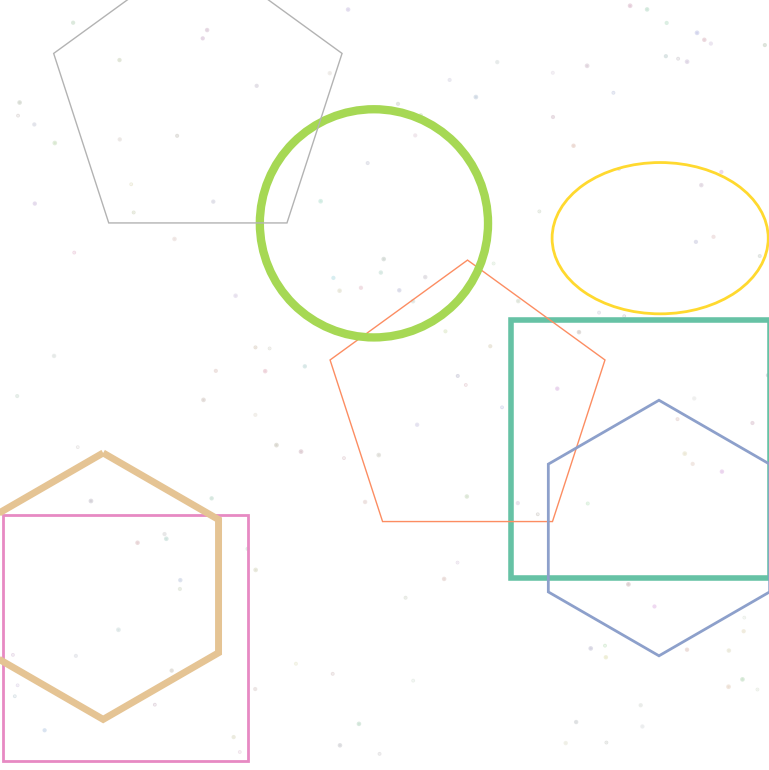[{"shape": "square", "thickness": 2, "radius": 0.84, "center": [0.832, 0.417]}, {"shape": "pentagon", "thickness": 0.5, "radius": 0.94, "center": [0.607, 0.475]}, {"shape": "hexagon", "thickness": 1, "radius": 0.83, "center": [0.856, 0.314]}, {"shape": "square", "thickness": 1, "radius": 0.8, "center": [0.163, 0.171]}, {"shape": "circle", "thickness": 3, "radius": 0.74, "center": [0.486, 0.71]}, {"shape": "oval", "thickness": 1, "radius": 0.7, "center": [0.857, 0.691]}, {"shape": "hexagon", "thickness": 2.5, "radius": 0.87, "center": [0.134, 0.239]}, {"shape": "pentagon", "thickness": 0.5, "radius": 0.98, "center": [0.257, 0.87]}]